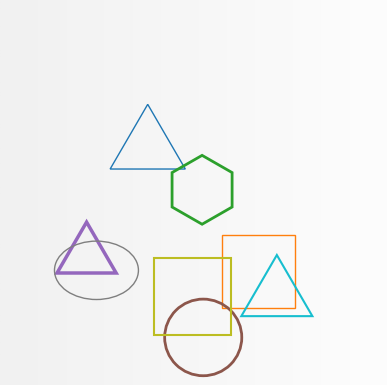[{"shape": "triangle", "thickness": 1, "radius": 0.56, "center": [0.381, 0.617]}, {"shape": "square", "thickness": 1, "radius": 0.47, "center": [0.667, 0.296]}, {"shape": "hexagon", "thickness": 2, "radius": 0.45, "center": [0.522, 0.507]}, {"shape": "triangle", "thickness": 2.5, "radius": 0.44, "center": [0.223, 0.335]}, {"shape": "circle", "thickness": 2, "radius": 0.5, "center": [0.524, 0.124]}, {"shape": "oval", "thickness": 1, "radius": 0.54, "center": [0.249, 0.298]}, {"shape": "square", "thickness": 1.5, "radius": 0.5, "center": [0.497, 0.23]}, {"shape": "triangle", "thickness": 1.5, "radius": 0.53, "center": [0.714, 0.232]}]